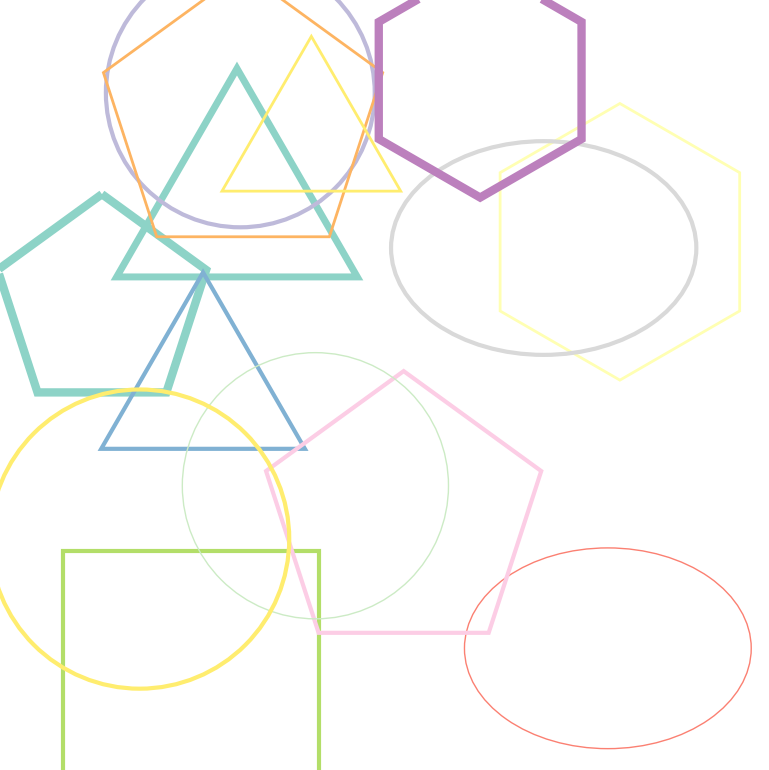[{"shape": "triangle", "thickness": 2.5, "radius": 0.9, "center": [0.308, 0.731]}, {"shape": "pentagon", "thickness": 3, "radius": 0.71, "center": [0.132, 0.606]}, {"shape": "hexagon", "thickness": 1, "radius": 0.9, "center": [0.805, 0.686]}, {"shape": "circle", "thickness": 1.5, "radius": 0.87, "center": [0.312, 0.879]}, {"shape": "oval", "thickness": 0.5, "radius": 0.93, "center": [0.789, 0.158]}, {"shape": "triangle", "thickness": 1.5, "radius": 0.76, "center": [0.264, 0.493]}, {"shape": "pentagon", "thickness": 1, "radius": 0.95, "center": [0.316, 0.847]}, {"shape": "square", "thickness": 1.5, "radius": 0.83, "center": [0.248, 0.118]}, {"shape": "pentagon", "thickness": 1.5, "radius": 0.94, "center": [0.524, 0.33]}, {"shape": "oval", "thickness": 1.5, "radius": 0.99, "center": [0.706, 0.678]}, {"shape": "hexagon", "thickness": 3, "radius": 0.76, "center": [0.624, 0.895]}, {"shape": "circle", "thickness": 0.5, "radius": 0.86, "center": [0.41, 0.369]}, {"shape": "triangle", "thickness": 1, "radius": 0.67, "center": [0.404, 0.819]}, {"shape": "circle", "thickness": 1.5, "radius": 0.97, "center": [0.181, 0.3]}]